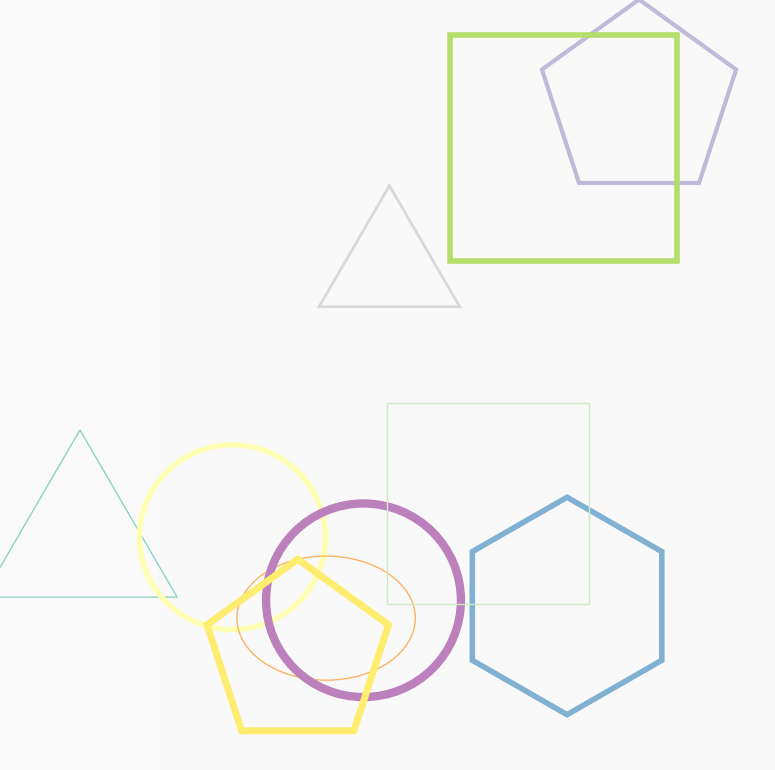[{"shape": "triangle", "thickness": 0.5, "radius": 0.72, "center": [0.103, 0.297]}, {"shape": "circle", "thickness": 2, "radius": 0.6, "center": [0.3, 0.302]}, {"shape": "pentagon", "thickness": 1.5, "radius": 0.66, "center": [0.825, 0.869]}, {"shape": "hexagon", "thickness": 2, "radius": 0.71, "center": [0.732, 0.213]}, {"shape": "oval", "thickness": 0.5, "radius": 0.58, "center": [0.421, 0.197]}, {"shape": "square", "thickness": 2, "radius": 0.73, "center": [0.727, 0.808]}, {"shape": "triangle", "thickness": 1, "radius": 0.52, "center": [0.502, 0.654]}, {"shape": "circle", "thickness": 3, "radius": 0.63, "center": [0.469, 0.22]}, {"shape": "square", "thickness": 0.5, "radius": 0.65, "center": [0.629, 0.346]}, {"shape": "pentagon", "thickness": 2.5, "radius": 0.62, "center": [0.384, 0.151]}]